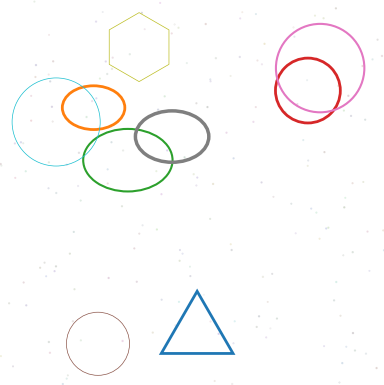[{"shape": "triangle", "thickness": 2, "radius": 0.54, "center": [0.512, 0.136]}, {"shape": "oval", "thickness": 2, "radius": 0.41, "center": [0.243, 0.72]}, {"shape": "oval", "thickness": 1.5, "radius": 0.58, "center": [0.332, 0.584]}, {"shape": "circle", "thickness": 2, "radius": 0.42, "center": [0.8, 0.765]}, {"shape": "circle", "thickness": 0.5, "radius": 0.41, "center": [0.254, 0.107]}, {"shape": "circle", "thickness": 1.5, "radius": 0.57, "center": [0.832, 0.823]}, {"shape": "oval", "thickness": 2.5, "radius": 0.48, "center": [0.447, 0.645]}, {"shape": "hexagon", "thickness": 0.5, "radius": 0.45, "center": [0.361, 0.878]}, {"shape": "circle", "thickness": 0.5, "radius": 0.57, "center": [0.146, 0.683]}]